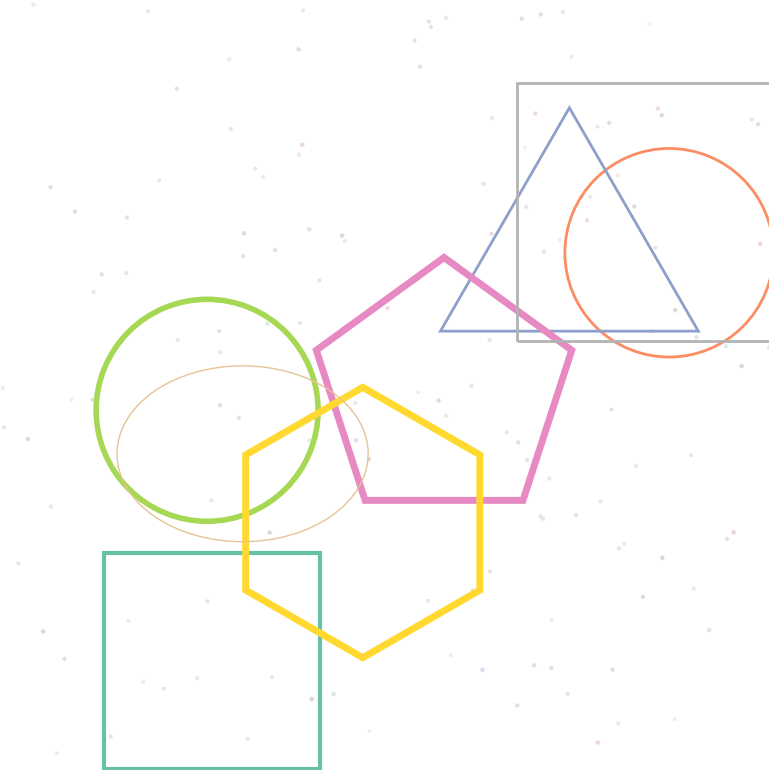[{"shape": "square", "thickness": 1.5, "radius": 0.7, "center": [0.275, 0.142]}, {"shape": "circle", "thickness": 1, "radius": 0.68, "center": [0.869, 0.672]}, {"shape": "triangle", "thickness": 1, "radius": 0.97, "center": [0.739, 0.667]}, {"shape": "pentagon", "thickness": 2.5, "radius": 0.87, "center": [0.577, 0.491]}, {"shape": "circle", "thickness": 2, "radius": 0.72, "center": [0.269, 0.467]}, {"shape": "hexagon", "thickness": 2.5, "radius": 0.88, "center": [0.471, 0.321]}, {"shape": "oval", "thickness": 0.5, "radius": 0.82, "center": [0.315, 0.411]}, {"shape": "square", "thickness": 1, "radius": 0.84, "center": [0.839, 0.725]}]